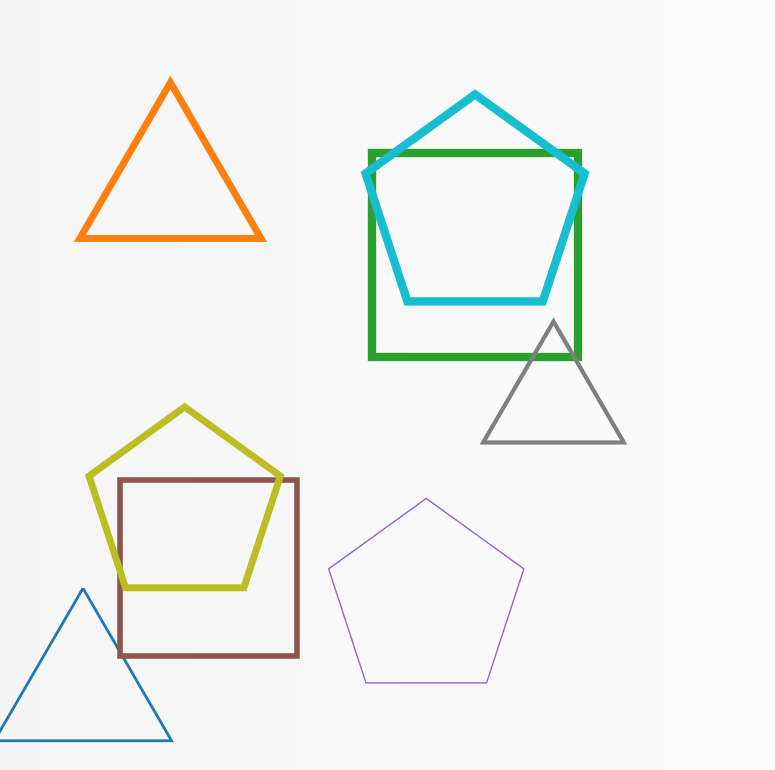[{"shape": "triangle", "thickness": 1, "radius": 0.66, "center": [0.107, 0.104]}, {"shape": "triangle", "thickness": 2.5, "radius": 0.67, "center": [0.22, 0.758]}, {"shape": "square", "thickness": 3, "radius": 0.66, "center": [0.613, 0.668]}, {"shape": "pentagon", "thickness": 0.5, "radius": 0.66, "center": [0.55, 0.22]}, {"shape": "square", "thickness": 2, "radius": 0.57, "center": [0.269, 0.262]}, {"shape": "triangle", "thickness": 1.5, "radius": 0.52, "center": [0.714, 0.478]}, {"shape": "pentagon", "thickness": 2.5, "radius": 0.65, "center": [0.238, 0.342]}, {"shape": "pentagon", "thickness": 3, "radius": 0.74, "center": [0.613, 0.729]}]